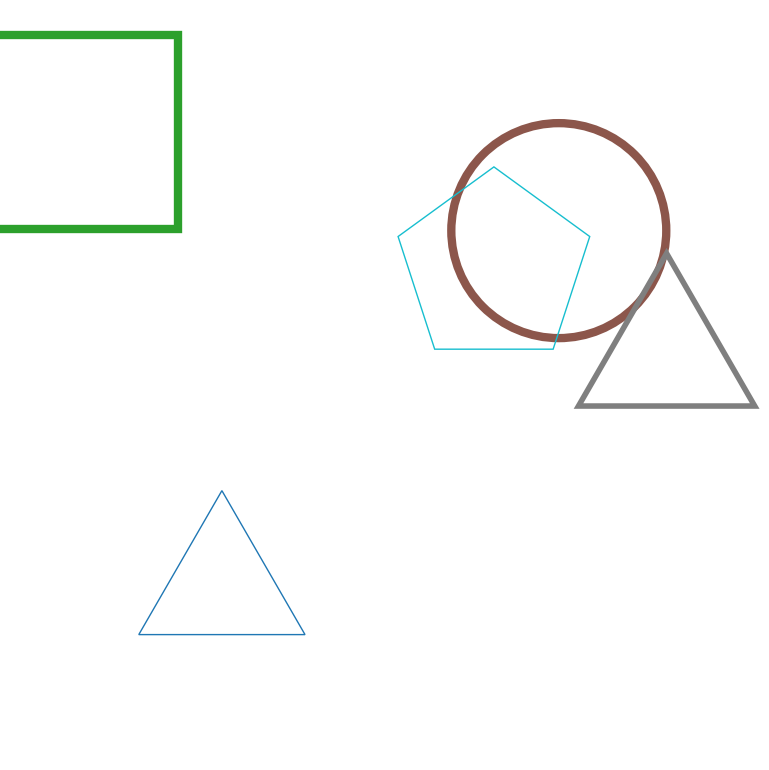[{"shape": "triangle", "thickness": 0.5, "radius": 0.62, "center": [0.288, 0.238]}, {"shape": "square", "thickness": 3, "radius": 0.63, "center": [0.105, 0.829]}, {"shape": "circle", "thickness": 3, "radius": 0.7, "center": [0.726, 0.7]}, {"shape": "triangle", "thickness": 2, "radius": 0.66, "center": [0.866, 0.539]}, {"shape": "pentagon", "thickness": 0.5, "radius": 0.65, "center": [0.641, 0.652]}]